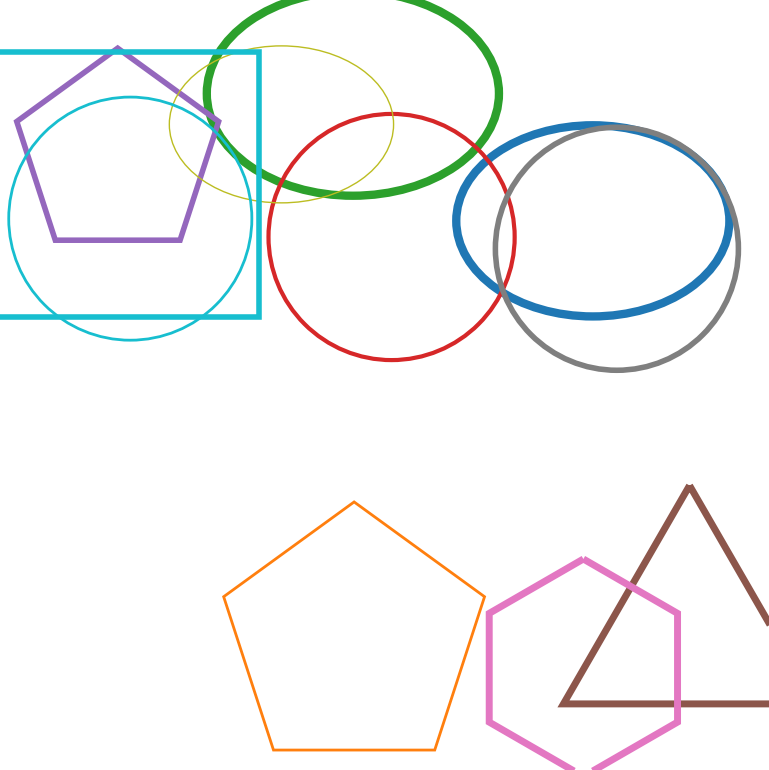[{"shape": "oval", "thickness": 3, "radius": 0.89, "center": [0.77, 0.713]}, {"shape": "pentagon", "thickness": 1, "radius": 0.89, "center": [0.46, 0.17]}, {"shape": "oval", "thickness": 3, "radius": 0.95, "center": [0.458, 0.879]}, {"shape": "circle", "thickness": 1.5, "radius": 0.8, "center": [0.509, 0.692]}, {"shape": "pentagon", "thickness": 2, "radius": 0.69, "center": [0.153, 0.8]}, {"shape": "triangle", "thickness": 2.5, "radius": 0.95, "center": [0.896, 0.18]}, {"shape": "hexagon", "thickness": 2.5, "radius": 0.71, "center": [0.758, 0.133]}, {"shape": "circle", "thickness": 2, "radius": 0.79, "center": [0.801, 0.677]}, {"shape": "oval", "thickness": 0.5, "radius": 0.73, "center": [0.366, 0.838]}, {"shape": "circle", "thickness": 1, "radius": 0.79, "center": [0.169, 0.716]}, {"shape": "square", "thickness": 2, "radius": 0.86, "center": [0.165, 0.761]}]